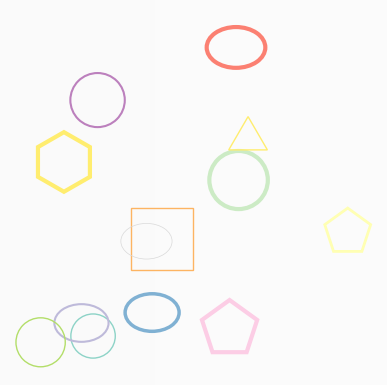[{"shape": "circle", "thickness": 1, "radius": 0.29, "center": [0.24, 0.127]}, {"shape": "pentagon", "thickness": 2, "radius": 0.31, "center": [0.897, 0.397]}, {"shape": "oval", "thickness": 1.5, "radius": 0.35, "center": [0.21, 0.161]}, {"shape": "oval", "thickness": 3, "radius": 0.38, "center": [0.609, 0.877]}, {"shape": "oval", "thickness": 2.5, "radius": 0.35, "center": [0.393, 0.188]}, {"shape": "square", "thickness": 1, "radius": 0.4, "center": [0.418, 0.379]}, {"shape": "circle", "thickness": 1, "radius": 0.32, "center": [0.105, 0.111]}, {"shape": "pentagon", "thickness": 3, "radius": 0.37, "center": [0.592, 0.146]}, {"shape": "oval", "thickness": 0.5, "radius": 0.33, "center": [0.378, 0.373]}, {"shape": "circle", "thickness": 1.5, "radius": 0.35, "center": [0.252, 0.74]}, {"shape": "circle", "thickness": 3, "radius": 0.38, "center": [0.616, 0.532]}, {"shape": "triangle", "thickness": 1, "radius": 0.29, "center": [0.64, 0.639]}, {"shape": "hexagon", "thickness": 3, "radius": 0.39, "center": [0.165, 0.579]}]